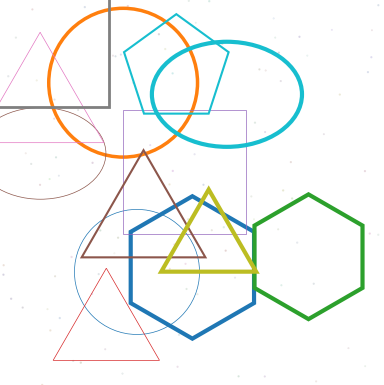[{"shape": "circle", "thickness": 0.5, "radius": 0.81, "center": [0.356, 0.294]}, {"shape": "hexagon", "thickness": 3, "radius": 0.92, "center": [0.5, 0.305]}, {"shape": "circle", "thickness": 2.5, "radius": 0.97, "center": [0.32, 0.785]}, {"shape": "hexagon", "thickness": 3, "radius": 0.81, "center": [0.801, 0.333]}, {"shape": "triangle", "thickness": 0.5, "radius": 0.8, "center": [0.276, 0.144]}, {"shape": "square", "thickness": 0.5, "radius": 0.8, "center": [0.479, 0.553]}, {"shape": "oval", "thickness": 0.5, "radius": 0.85, "center": [0.105, 0.602]}, {"shape": "triangle", "thickness": 1.5, "radius": 0.93, "center": [0.373, 0.424]}, {"shape": "triangle", "thickness": 0.5, "radius": 0.96, "center": [0.104, 0.725]}, {"shape": "square", "thickness": 2, "radius": 0.82, "center": [0.118, 0.887]}, {"shape": "triangle", "thickness": 3, "radius": 0.71, "center": [0.542, 0.366]}, {"shape": "pentagon", "thickness": 1.5, "radius": 0.71, "center": [0.458, 0.82]}, {"shape": "oval", "thickness": 3, "radius": 0.97, "center": [0.589, 0.755]}]